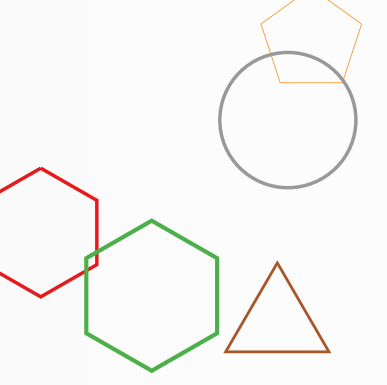[{"shape": "hexagon", "thickness": 2.5, "radius": 0.84, "center": [0.105, 0.396]}, {"shape": "hexagon", "thickness": 3, "radius": 0.97, "center": [0.392, 0.232]}, {"shape": "pentagon", "thickness": 0.5, "radius": 0.68, "center": [0.803, 0.895]}, {"shape": "triangle", "thickness": 2, "radius": 0.77, "center": [0.716, 0.163]}, {"shape": "circle", "thickness": 2.5, "radius": 0.88, "center": [0.743, 0.688]}]